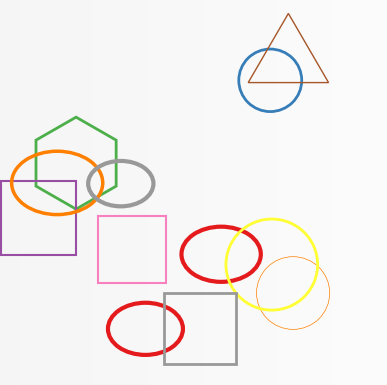[{"shape": "oval", "thickness": 3, "radius": 0.51, "center": [0.571, 0.34]}, {"shape": "oval", "thickness": 3, "radius": 0.48, "center": [0.375, 0.146]}, {"shape": "circle", "thickness": 2, "radius": 0.41, "center": [0.697, 0.791]}, {"shape": "hexagon", "thickness": 2, "radius": 0.6, "center": [0.196, 0.576]}, {"shape": "square", "thickness": 1.5, "radius": 0.48, "center": [0.1, 0.434]}, {"shape": "oval", "thickness": 2.5, "radius": 0.59, "center": [0.148, 0.525]}, {"shape": "circle", "thickness": 0.5, "radius": 0.47, "center": [0.756, 0.239]}, {"shape": "circle", "thickness": 2, "radius": 0.59, "center": [0.701, 0.313]}, {"shape": "triangle", "thickness": 1, "radius": 0.6, "center": [0.744, 0.845]}, {"shape": "square", "thickness": 1.5, "radius": 0.44, "center": [0.34, 0.351]}, {"shape": "square", "thickness": 2, "radius": 0.46, "center": [0.517, 0.147]}, {"shape": "oval", "thickness": 3, "radius": 0.42, "center": [0.312, 0.523]}]